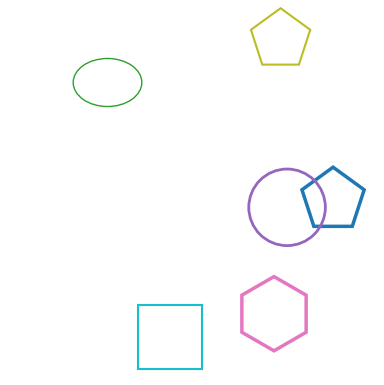[{"shape": "pentagon", "thickness": 2.5, "radius": 0.42, "center": [0.865, 0.481]}, {"shape": "oval", "thickness": 1, "radius": 0.45, "center": [0.279, 0.786]}, {"shape": "circle", "thickness": 2, "radius": 0.5, "center": [0.746, 0.461]}, {"shape": "hexagon", "thickness": 2.5, "radius": 0.48, "center": [0.712, 0.185]}, {"shape": "pentagon", "thickness": 1.5, "radius": 0.4, "center": [0.729, 0.898]}, {"shape": "square", "thickness": 1.5, "radius": 0.42, "center": [0.442, 0.125]}]